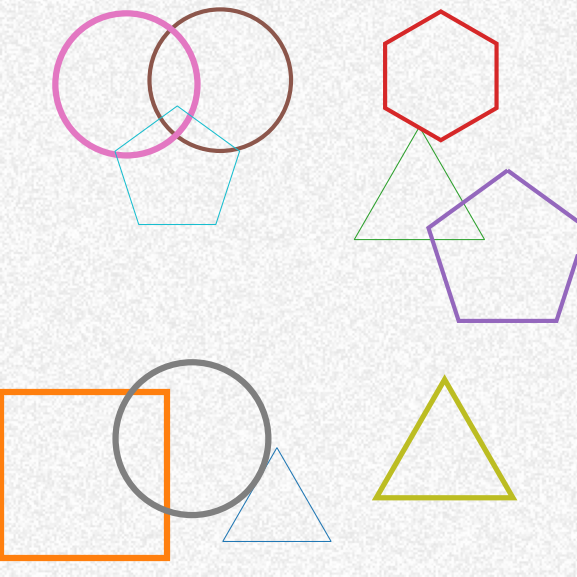[{"shape": "triangle", "thickness": 0.5, "radius": 0.54, "center": [0.48, 0.116]}, {"shape": "square", "thickness": 3, "radius": 0.72, "center": [0.146, 0.176]}, {"shape": "triangle", "thickness": 0.5, "radius": 0.65, "center": [0.726, 0.649]}, {"shape": "hexagon", "thickness": 2, "radius": 0.56, "center": [0.763, 0.868]}, {"shape": "pentagon", "thickness": 2, "radius": 0.72, "center": [0.879, 0.56]}, {"shape": "circle", "thickness": 2, "radius": 0.61, "center": [0.381, 0.86]}, {"shape": "circle", "thickness": 3, "radius": 0.62, "center": [0.219, 0.853]}, {"shape": "circle", "thickness": 3, "radius": 0.66, "center": [0.332, 0.24]}, {"shape": "triangle", "thickness": 2.5, "radius": 0.68, "center": [0.77, 0.205]}, {"shape": "pentagon", "thickness": 0.5, "radius": 0.57, "center": [0.307, 0.702]}]